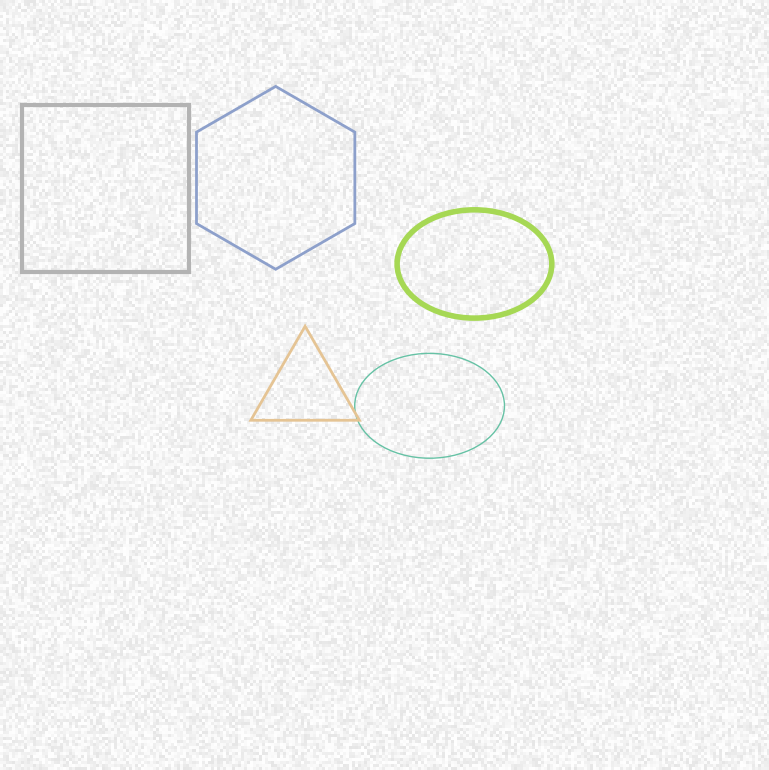[{"shape": "oval", "thickness": 0.5, "radius": 0.49, "center": [0.558, 0.473]}, {"shape": "hexagon", "thickness": 1, "radius": 0.59, "center": [0.358, 0.769]}, {"shape": "oval", "thickness": 2, "radius": 0.5, "center": [0.616, 0.657]}, {"shape": "triangle", "thickness": 1, "radius": 0.41, "center": [0.396, 0.495]}, {"shape": "square", "thickness": 1.5, "radius": 0.54, "center": [0.137, 0.755]}]